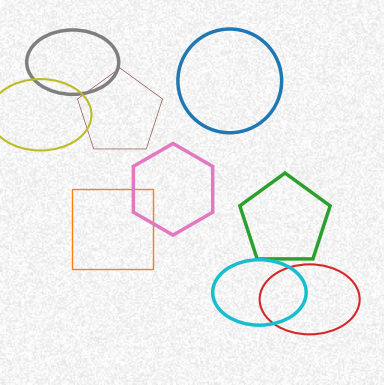[{"shape": "circle", "thickness": 2.5, "radius": 0.67, "center": [0.597, 0.79]}, {"shape": "square", "thickness": 1, "radius": 0.52, "center": [0.291, 0.405]}, {"shape": "pentagon", "thickness": 2.5, "radius": 0.62, "center": [0.74, 0.427]}, {"shape": "oval", "thickness": 1.5, "radius": 0.65, "center": [0.804, 0.222]}, {"shape": "pentagon", "thickness": 0.5, "radius": 0.58, "center": [0.312, 0.707]}, {"shape": "hexagon", "thickness": 2.5, "radius": 0.59, "center": [0.449, 0.508]}, {"shape": "oval", "thickness": 2.5, "radius": 0.6, "center": [0.189, 0.839]}, {"shape": "oval", "thickness": 1.5, "radius": 0.66, "center": [0.105, 0.702]}, {"shape": "oval", "thickness": 2.5, "radius": 0.61, "center": [0.674, 0.24]}]